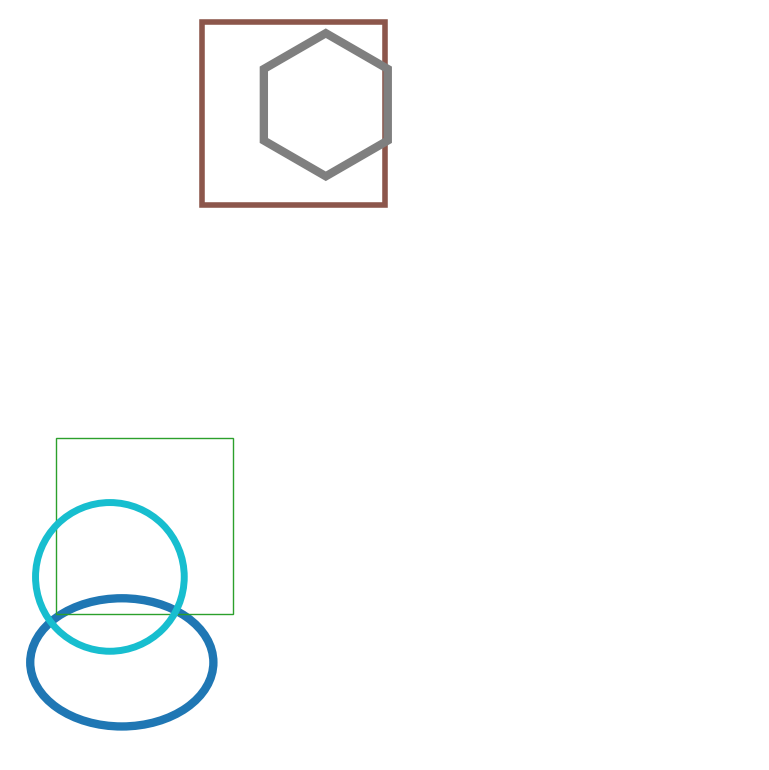[{"shape": "oval", "thickness": 3, "radius": 0.59, "center": [0.158, 0.14]}, {"shape": "square", "thickness": 0.5, "radius": 0.57, "center": [0.188, 0.317]}, {"shape": "square", "thickness": 2, "radius": 0.6, "center": [0.381, 0.853]}, {"shape": "hexagon", "thickness": 3, "radius": 0.46, "center": [0.423, 0.864]}, {"shape": "circle", "thickness": 2.5, "radius": 0.48, "center": [0.143, 0.251]}]